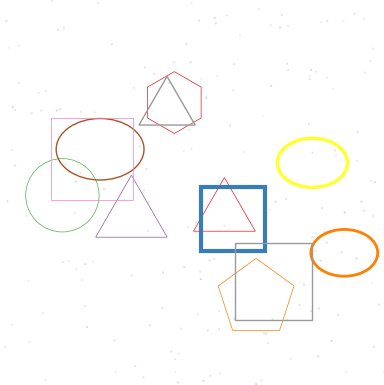[{"shape": "hexagon", "thickness": 0.5, "radius": 0.4, "center": [0.453, 0.734]}, {"shape": "triangle", "thickness": 0.5, "radius": 0.46, "center": [0.583, 0.446]}, {"shape": "square", "thickness": 3, "radius": 0.41, "center": [0.605, 0.432]}, {"shape": "circle", "thickness": 0.5, "radius": 0.48, "center": [0.162, 0.493]}, {"shape": "triangle", "thickness": 0.5, "radius": 0.54, "center": [0.341, 0.438]}, {"shape": "pentagon", "thickness": 0.5, "radius": 0.52, "center": [0.665, 0.225]}, {"shape": "oval", "thickness": 2, "radius": 0.43, "center": [0.894, 0.343]}, {"shape": "oval", "thickness": 2.5, "radius": 0.46, "center": [0.812, 0.577]}, {"shape": "oval", "thickness": 1, "radius": 0.57, "center": [0.26, 0.612]}, {"shape": "square", "thickness": 0.5, "radius": 0.53, "center": [0.24, 0.587]}, {"shape": "triangle", "thickness": 1, "radius": 0.42, "center": [0.434, 0.717]}, {"shape": "square", "thickness": 1, "radius": 0.5, "center": [0.71, 0.268]}]